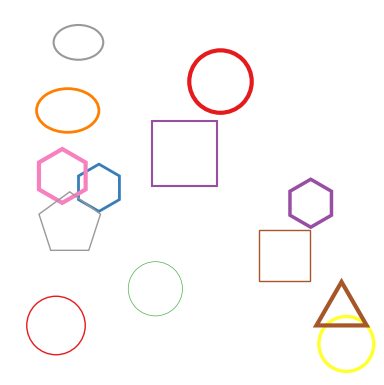[{"shape": "circle", "thickness": 1, "radius": 0.38, "center": [0.145, 0.155]}, {"shape": "circle", "thickness": 3, "radius": 0.41, "center": [0.573, 0.788]}, {"shape": "hexagon", "thickness": 2, "radius": 0.31, "center": [0.257, 0.512]}, {"shape": "circle", "thickness": 0.5, "radius": 0.35, "center": [0.404, 0.25]}, {"shape": "square", "thickness": 1.5, "radius": 0.42, "center": [0.48, 0.601]}, {"shape": "hexagon", "thickness": 2.5, "radius": 0.31, "center": [0.807, 0.472]}, {"shape": "oval", "thickness": 2, "radius": 0.4, "center": [0.176, 0.713]}, {"shape": "circle", "thickness": 2.5, "radius": 0.36, "center": [0.9, 0.107]}, {"shape": "square", "thickness": 1, "radius": 0.33, "center": [0.74, 0.336]}, {"shape": "triangle", "thickness": 3, "radius": 0.38, "center": [0.887, 0.192]}, {"shape": "hexagon", "thickness": 3, "radius": 0.35, "center": [0.162, 0.543]}, {"shape": "pentagon", "thickness": 1, "radius": 0.42, "center": [0.181, 0.418]}, {"shape": "oval", "thickness": 1.5, "radius": 0.32, "center": [0.204, 0.89]}]